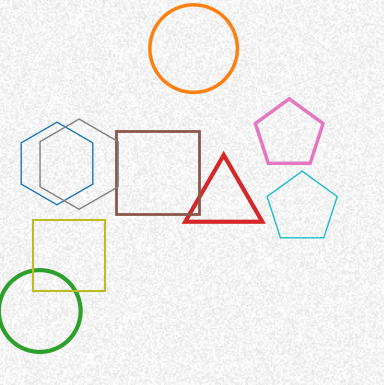[{"shape": "hexagon", "thickness": 1, "radius": 0.54, "center": [0.148, 0.575]}, {"shape": "circle", "thickness": 2.5, "radius": 0.57, "center": [0.503, 0.874]}, {"shape": "circle", "thickness": 3, "radius": 0.53, "center": [0.103, 0.192]}, {"shape": "triangle", "thickness": 3, "radius": 0.58, "center": [0.581, 0.482]}, {"shape": "square", "thickness": 2, "radius": 0.54, "center": [0.408, 0.551]}, {"shape": "pentagon", "thickness": 2.5, "radius": 0.46, "center": [0.751, 0.651]}, {"shape": "hexagon", "thickness": 1, "radius": 0.59, "center": [0.205, 0.574]}, {"shape": "square", "thickness": 1.5, "radius": 0.46, "center": [0.179, 0.337]}, {"shape": "pentagon", "thickness": 1, "radius": 0.48, "center": [0.785, 0.46]}]